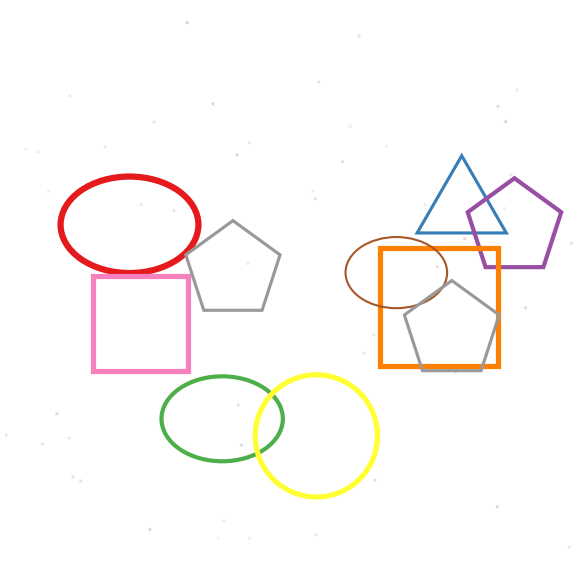[{"shape": "oval", "thickness": 3, "radius": 0.6, "center": [0.224, 0.61]}, {"shape": "triangle", "thickness": 1.5, "radius": 0.45, "center": [0.8, 0.64]}, {"shape": "oval", "thickness": 2, "radius": 0.53, "center": [0.385, 0.274]}, {"shape": "pentagon", "thickness": 2, "radius": 0.43, "center": [0.891, 0.605]}, {"shape": "square", "thickness": 2.5, "radius": 0.51, "center": [0.76, 0.467]}, {"shape": "circle", "thickness": 2.5, "radius": 0.53, "center": [0.548, 0.244]}, {"shape": "oval", "thickness": 1, "radius": 0.44, "center": [0.686, 0.527]}, {"shape": "square", "thickness": 2.5, "radius": 0.41, "center": [0.243, 0.439]}, {"shape": "pentagon", "thickness": 1.5, "radius": 0.43, "center": [0.403, 0.531]}, {"shape": "pentagon", "thickness": 1.5, "radius": 0.43, "center": [0.782, 0.427]}]